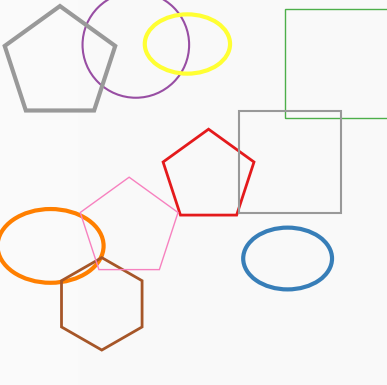[{"shape": "pentagon", "thickness": 2, "radius": 0.62, "center": [0.538, 0.541]}, {"shape": "oval", "thickness": 3, "radius": 0.57, "center": [0.742, 0.329]}, {"shape": "square", "thickness": 1, "radius": 0.71, "center": [0.878, 0.834]}, {"shape": "circle", "thickness": 1.5, "radius": 0.69, "center": [0.351, 0.884]}, {"shape": "oval", "thickness": 3, "radius": 0.68, "center": [0.131, 0.361]}, {"shape": "oval", "thickness": 3, "radius": 0.55, "center": [0.484, 0.886]}, {"shape": "hexagon", "thickness": 2, "radius": 0.6, "center": [0.263, 0.211]}, {"shape": "pentagon", "thickness": 1, "radius": 0.66, "center": [0.333, 0.407]}, {"shape": "square", "thickness": 1.5, "radius": 0.66, "center": [0.749, 0.579]}, {"shape": "pentagon", "thickness": 3, "radius": 0.75, "center": [0.155, 0.834]}]